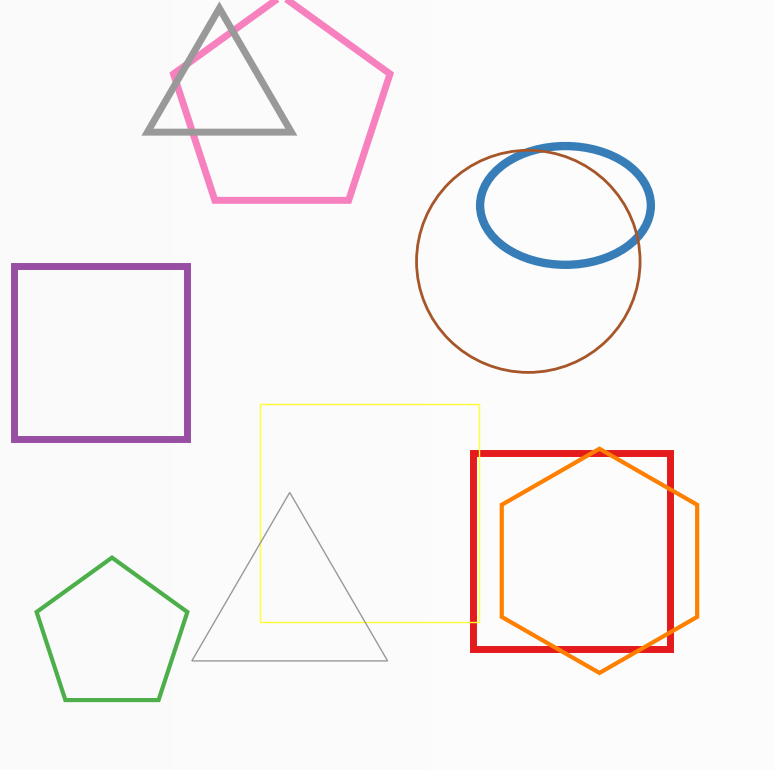[{"shape": "square", "thickness": 2.5, "radius": 0.63, "center": [0.738, 0.285]}, {"shape": "oval", "thickness": 3, "radius": 0.55, "center": [0.73, 0.733]}, {"shape": "pentagon", "thickness": 1.5, "radius": 0.51, "center": [0.144, 0.174]}, {"shape": "square", "thickness": 2.5, "radius": 0.56, "center": [0.13, 0.542]}, {"shape": "hexagon", "thickness": 1.5, "radius": 0.73, "center": [0.774, 0.272]}, {"shape": "square", "thickness": 0.5, "radius": 0.71, "center": [0.477, 0.334]}, {"shape": "circle", "thickness": 1, "radius": 0.72, "center": [0.682, 0.661]}, {"shape": "pentagon", "thickness": 2.5, "radius": 0.73, "center": [0.364, 0.859]}, {"shape": "triangle", "thickness": 2.5, "radius": 0.54, "center": [0.283, 0.882]}, {"shape": "triangle", "thickness": 0.5, "radius": 0.73, "center": [0.374, 0.215]}]